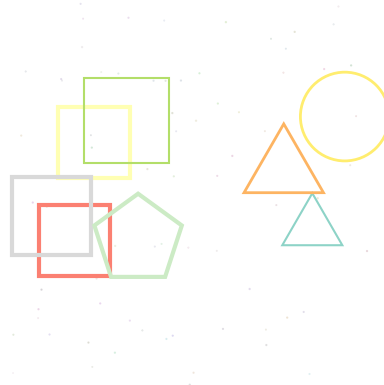[{"shape": "triangle", "thickness": 1.5, "radius": 0.45, "center": [0.811, 0.408]}, {"shape": "square", "thickness": 3, "radius": 0.47, "center": [0.245, 0.63]}, {"shape": "square", "thickness": 3, "radius": 0.46, "center": [0.194, 0.375]}, {"shape": "triangle", "thickness": 2, "radius": 0.6, "center": [0.737, 0.559]}, {"shape": "square", "thickness": 1.5, "radius": 0.55, "center": [0.328, 0.687]}, {"shape": "square", "thickness": 3, "radius": 0.51, "center": [0.134, 0.439]}, {"shape": "pentagon", "thickness": 3, "radius": 0.6, "center": [0.359, 0.377]}, {"shape": "circle", "thickness": 2, "radius": 0.58, "center": [0.896, 0.697]}]